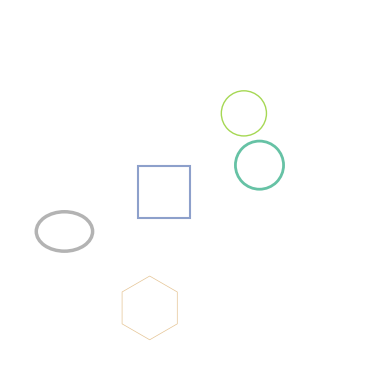[{"shape": "circle", "thickness": 2, "radius": 0.31, "center": [0.674, 0.571]}, {"shape": "square", "thickness": 1.5, "radius": 0.34, "center": [0.426, 0.502]}, {"shape": "circle", "thickness": 1, "radius": 0.29, "center": [0.633, 0.706]}, {"shape": "hexagon", "thickness": 0.5, "radius": 0.41, "center": [0.389, 0.2]}, {"shape": "oval", "thickness": 2.5, "radius": 0.37, "center": [0.167, 0.399]}]